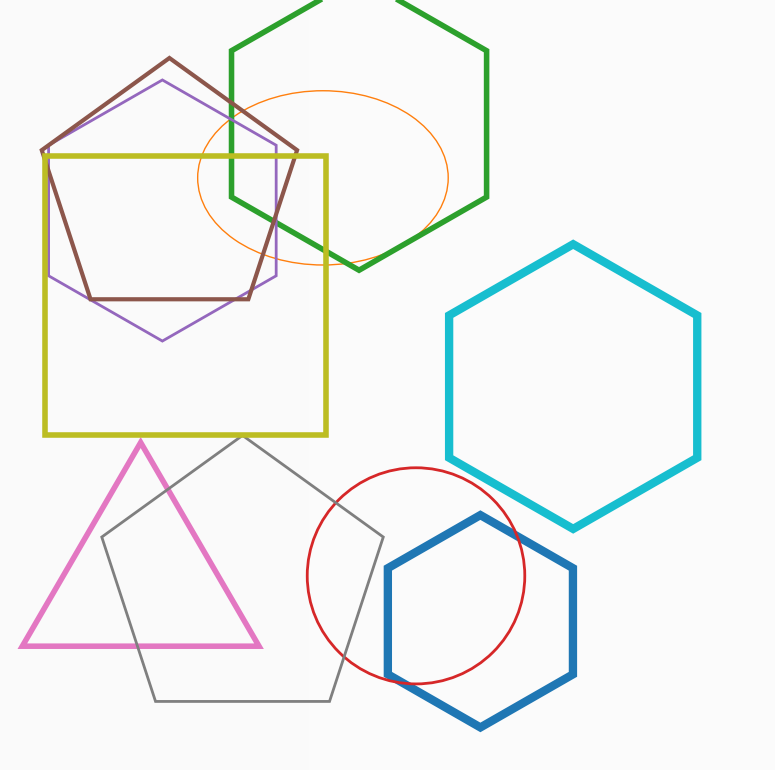[{"shape": "hexagon", "thickness": 3, "radius": 0.69, "center": [0.62, 0.193]}, {"shape": "oval", "thickness": 0.5, "radius": 0.81, "center": [0.417, 0.769]}, {"shape": "hexagon", "thickness": 2, "radius": 0.95, "center": [0.463, 0.839]}, {"shape": "circle", "thickness": 1, "radius": 0.7, "center": [0.537, 0.252]}, {"shape": "hexagon", "thickness": 1, "radius": 0.85, "center": [0.21, 0.727]}, {"shape": "pentagon", "thickness": 1.5, "radius": 0.87, "center": [0.219, 0.751]}, {"shape": "triangle", "thickness": 2, "radius": 0.88, "center": [0.182, 0.249]}, {"shape": "pentagon", "thickness": 1, "radius": 0.95, "center": [0.313, 0.244]}, {"shape": "square", "thickness": 2, "radius": 0.91, "center": [0.24, 0.616]}, {"shape": "hexagon", "thickness": 3, "radius": 0.92, "center": [0.74, 0.498]}]